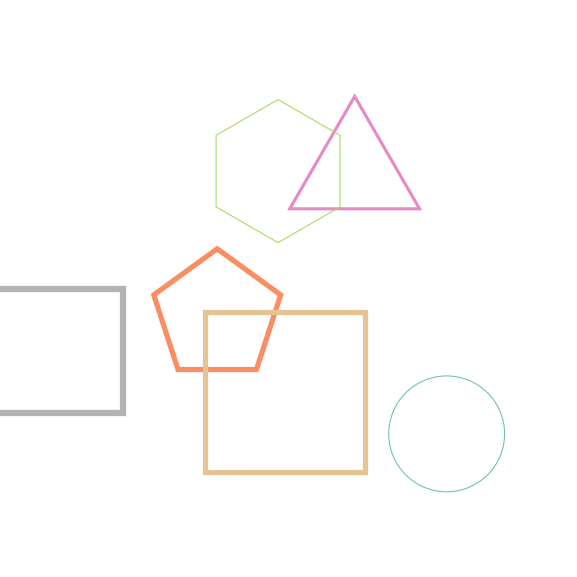[{"shape": "circle", "thickness": 0.5, "radius": 0.5, "center": [0.773, 0.248]}, {"shape": "pentagon", "thickness": 2.5, "radius": 0.58, "center": [0.376, 0.453]}, {"shape": "triangle", "thickness": 1.5, "radius": 0.65, "center": [0.614, 0.702]}, {"shape": "hexagon", "thickness": 0.5, "radius": 0.62, "center": [0.481, 0.703]}, {"shape": "square", "thickness": 2.5, "radius": 0.69, "center": [0.494, 0.321]}, {"shape": "square", "thickness": 3, "radius": 0.54, "center": [0.105, 0.391]}]